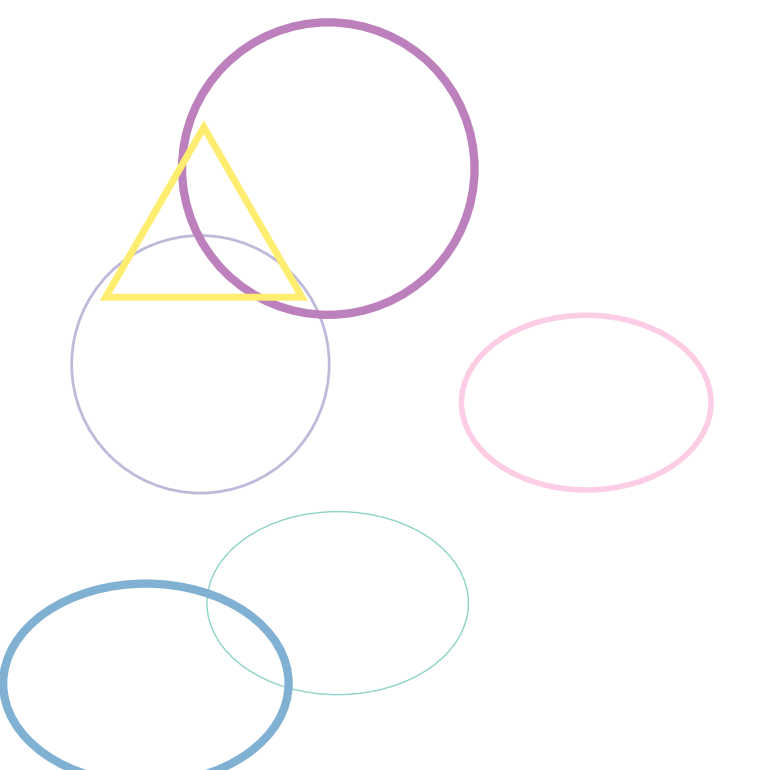[{"shape": "oval", "thickness": 0.5, "radius": 0.85, "center": [0.439, 0.217]}, {"shape": "circle", "thickness": 1, "radius": 0.84, "center": [0.26, 0.527]}, {"shape": "oval", "thickness": 3, "radius": 0.93, "center": [0.189, 0.112]}, {"shape": "oval", "thickness": 2, "radius": 0.81, "center": [0.761, 0.477]}, {"shape": "circle", "thickness": 3, "radius": 0.95, "center": [0.426, 0.781]}, {"shape": "triangle", "thickness": 2.5, "radius": 0.74, "center": [0.265, 0.688]}]